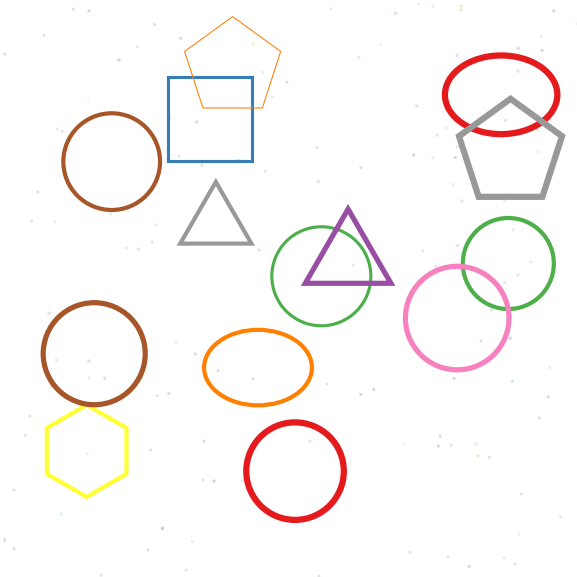[{"shape": "circle", "thickness": 3, "radius": 0.42, "center": [0.511, 0.183]}, {"shape": "oval", "thickness": 3, "radius": 0.49, "center": [0.868, 0.835]}, {"shape": "square", "thickness": 1.5, "radius": 0.36, "center": [0.364, 0.793]}, {"shape": "circle", "thickness": 2, "radius": 0.39, "center": [0.88, 0.543]}, {"shape": "circle", "thickness": 1.5, "radius": 0.43, "center": [0.556, 0.521]}, {"shape": "triangle", "thickness": 2.5, "radius": 0.43, "center": [0.603, 0.551]}, {"shape": "oval", "thickness": 2, "radius": 0.47, "center": [0.447, 0.363]}, {"shape": "pentagon", "thickness": 0.5, "radius": 0.44, "center": [0.403, 0.883]}, {"shape": "hexagon", "thickness": 2, "radius": 0.4, "center": [0.15, 0.218]}, {"shape": "circle", "thickness": 2, "radius": 0.42, "center": [0.193, 0.719]}, {"shape": "circle", "thickness": 2.5, "radius": 0.44, "center": [0.163, 0.387]}, {"shape": "circle", "thickness": 2.5, "radius": 0.45, "center": [0.792, 0.448]}, {"shape": "triangle", "thickness": 2, "radius": 0.36, "center": [0.374, 0.613]}, {"shape": "pentagon", "thickness": 3, "radius": 0.47, "center": [0.884, 0.734]}]